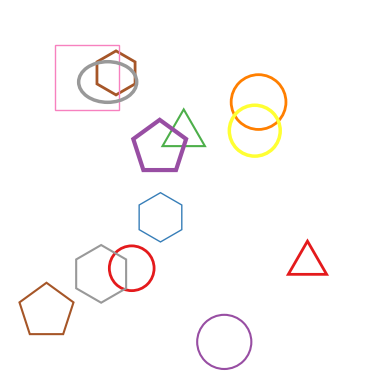[{"shape": "circle", "thickness": 2, "radius": 0.29, "center": [0.342, 0.303]}, {"shape": "triangle", "thickness": 2, "radius": 0.29, "center": [0.799, 0.316]}, {"shape": "hexagon", "thickness": 1, "radius": 0.32, "center": [0.417, 0.436]}, {"shape": "triangle", "thickness": 1.5, "radius": 0.32, "center": [0.477, 0.652]}, {"shape": "circle", "thickness": 1.5, "radius": 0.35, "center": [0.582, 0.112]}, {"shape": "pentagon", "thickness": 3, "radius": 0.36, "center": [0.415, 0.617]}, {"shape": "circle", "thickness": 2, "radius": 0.36, "center": [0.672, 0.735]}, {"shape": "circle", "thickness": 2.5, "radius": 0.33, "center": [0.662, 0.661]}, {"shape": "hexagon", "thickness": 2, "radius": 0.29, "center": [0.301, 0.811]}, {"shape": "pentagon", "thickness": 1.5, "radius": 0.37, "center": [0.121, 0.192]}, {"shape": "square", "thickness": 1, "radius": 0.42, "center": [0.227, 0.799]}, {"shape": "hexagon", "thickness": 1.5, "radius": 0.37, "center": [0.263, 0.289]}, {"shape": "oval", "thickness": 2.5, "radius": 0.38, "center": [0.28, 0.787]}]